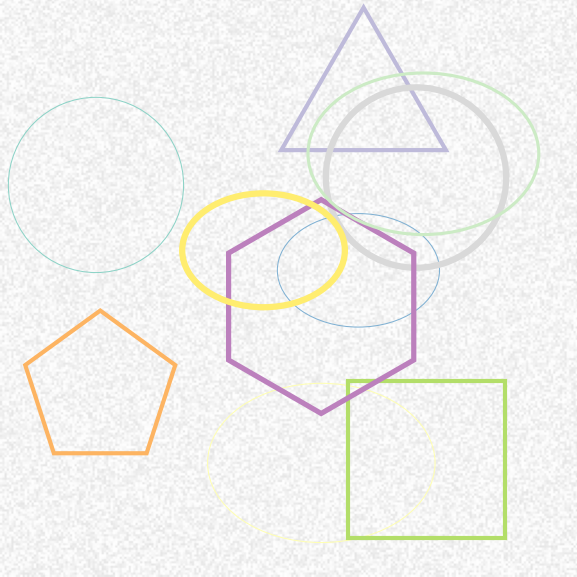[{"shape": "circle", "thickness": 0.5, "radius": 0.76, "center": [0.166, 0.679]}, {"shape": "oval", "thickness": 0.5, "radius": 0.98, "center": [0.556, 0.198]}, {"shape": "triangle", "thickness": 2, "radius": 0.82, "center": [0.63, 0.821]}, {"shape": "oval", "thickness": 0.5, "radius": 0.7, "center": [0.621, 0.531]}, {"shape": "pentagon", "thickness": 2, "radius": 0.68, "center": [0.174, 0.325]}, {"shape": "square", "thickness": 2, "radius": 0.68, "center": [0.739, 0.204]}, {"shape": "circle", "thickness": 3, "radius": 0.78, "center": [0.72, 0.692]}, {"shape": "hexagon", "thickness": 2.5, "radius": 0.93, "center": [0.556, 0.468]}, {"shape": "oval", "thickness": 1.5, "radius": 1.0, "center": [0.733, 0.733]}, {"shape": "oval", "thickness": 3, "radius": 0.7, "center": [0.456, 0.566]}]